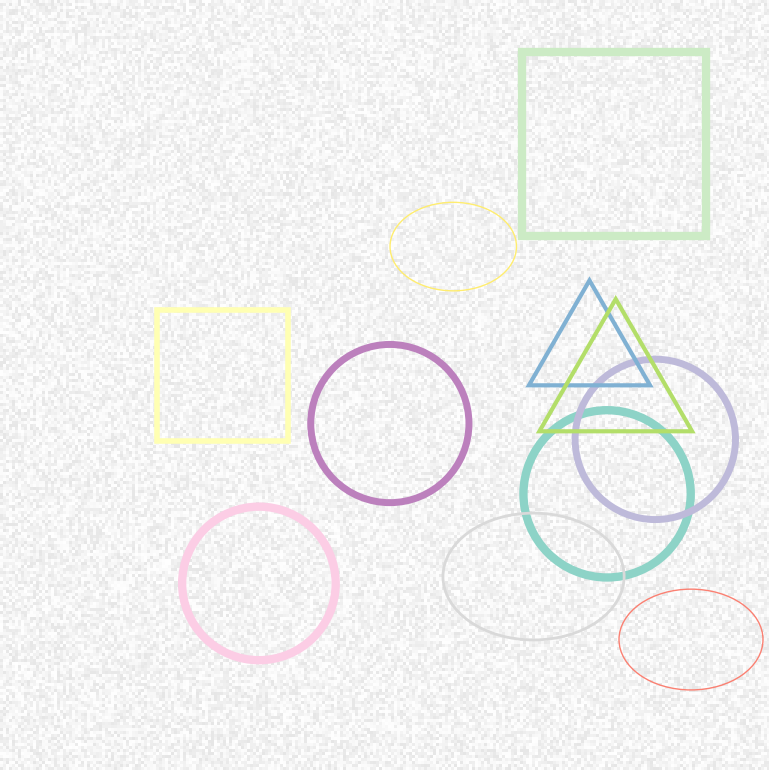[{"shape": "circle", "thickness": 3, "radius": 0.54, "center": [0.788, 0.359]}, {"shape": "square", "thickness": 2, "radius": 0.43, "center": [0.289, 0.512]}, {"shape": "circle", "thickness": 2.5, "radius": 0.52, "center": [0.851, 0.429]}, {"shape": "oval", "thickness": 0.5, "radius": 0.47, "center": [0.897, 0.169]}, {"shape": "triangle", "thickness": 1.5, "radius": 0.45, "center": [0.766, 0.545]}, {"shape": "triangle", "thickness": 1.5, "radius": 0.57, "center": [0.8, 0.497]}, {"shape": "circle", "thickness": 3, "radius": 0.5, "center": [0.336, 0.242]}, {"shape": "oval", "thickness": 1, "radius": 0.59, "center": [0.693, 0.251]}, {"shape": "circle", "thickness": 2.5, "radius": 0.51, "center": [0.506, 0.45]}, {"shape": "square", "thickness": 3, "radius": 0.6, "center": [0.798, 0.812]}, {"shape": "oval", "thickness": 0.5, "radius": 0.41, "center": [0.589, 0.68]}]